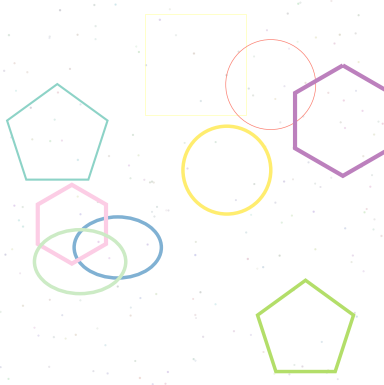[{"shape": "pentagon", "thickness": 1.5, "radius": 0.69, "center": [0.149, 0.644]}, {"shape": "square", "thickness": 0.5, "radius": 0.66, "center": [0.508, 0.832]}, {"shape": "circle", "thickness": 0.5, "radius": 0.58, "center": [0.703, 0.78]}, {"shape": "oval", "thickness": 2.5, "radius": 0.57, "center": [0.306, 0.357]}, {"shape": "pentagon", "thickness": 2.5, "radius": 0.66, "center": [0.794, 0.141]}, {"shape": "hexagon", "thickness": 3, "radius": 0.51, "center": [0.187, 0.418]}, {"shape": "hexagon", "thickness": 3, "radius": 0.72, "center": [0.891, 0.687]}, {"shape": "oval", "thickness": 2.5, "radius": 0.59, "center": [0.208, 0.32]}, {"shape": "circle", "thickness": 2.5, "radius": 0.57, "center": [0.589, 0.558]}]